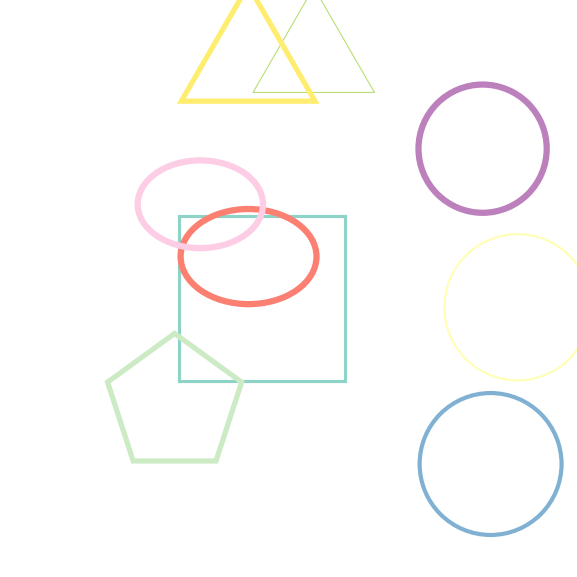[{"shape": "square", "thickness": 1.5, "radius": 0.71, "center": [0.454, 0.482]}, {"shape": "circle", "thickness": 1, "radius": 0.63, "center": [0.896, 0.467]}, {"shape": "oval", "thickness": 3, "radius": 0.59, "center": [0.43, 0.555]}, {"shape": "circle", "thickness": 2, "radius": 0.61, "center": [0.849, 0.196]}, {"shape": "triangle", "thickness": 0.5, "radius": 0.61, "center": [0.543, 0.9]}, {"shape": "oval", "thickness": 3, "radius": 0.54, "center": [0.347, 0.645]}, {"shape": "circle", "thickness": 3, "radius": 0.56, "center": [0.836, 0.742]}, {"shape": "pentagon", "thickness": 2.5, "radius": 0.61, "center": [0.302, 0.3]}, {"shape": "triangle", "thickness": 2.5, "radius": 0.67, "center": [0.43, 0.891]}]